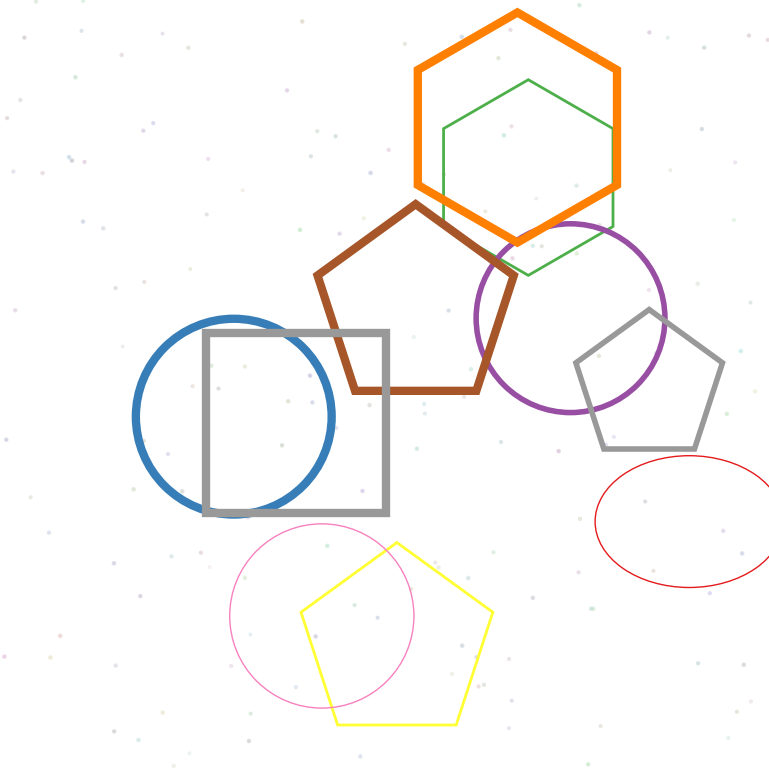[{"shape": "oval", "thickness": 0.5, "radius": 0.61, "center": [0.895, 0.323]}, {"shape": "circle", "thickness": 3, "radius": 0.64, "center": [0.304, 0.459]}, {"shape": "hexagon", "thickness": 1, "radius": 0.64, "center": [0.686, 0.769]}, {"shape": "circle", "thickness": 2, "radius": 0.61, "center": [0.741, 0.587]}, {"shape": "hexagon", "thickness": 3, "radius": 0.75, "center": [0.672, 0.834]}, {"shape": "pentagon", "thickness": 1, "radius": 0.65, "center": [0.515, 0.164]}, {"shape": "pentagon", "thickness": 3, "radius": 0.67, "center": [0.54, 0.601]}, {"shape": "circle", "thickness": 0.5, "radius": 0.6, "center": [0.418, 0.2]}, {"shape": "pentagon", "thickness": 2, "radius": 0.5, "center": [0.843, 0.498]}, {"shape": "square", "thickness": 3, "radius": 0.59, "center": [0.385, 0.45]}]